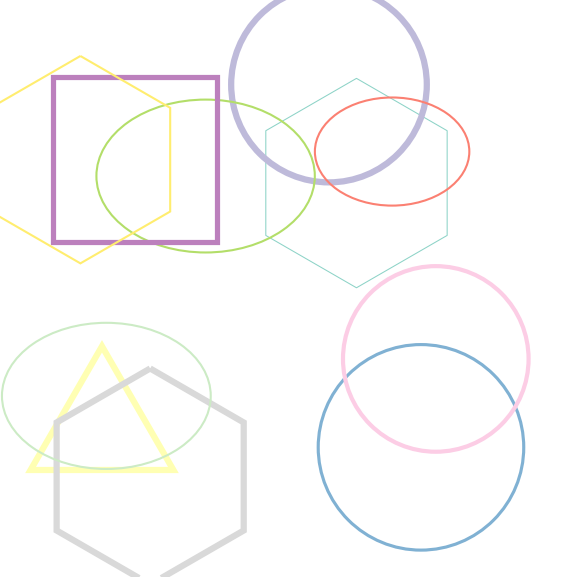[{"shape": "hexagon", "thickness": 0.5, "radius": 0.91, "center": [0.617, 0.682]}, {"shape": "triangle", "thickness": 3, "radius": 0.71, "center": [0.177, 0.257]}, {"shape": "circle", "thickness": 3, "radius": 0.85, "center": [0.57, 0.853]}, {"shape": "oval", "thickness": 1, "radius": 0.67, "center": [0.679, 0.737]}, {"shape": "circle", "thickness": 1.5, "radius": 0.89, "center": [0.729, 0.225]}, {"shape": "oval", "thickness": 1, "radius": 0.95, "center": [0.356, 0.694]}, {"shape": "circle", "thickness": 2, "radius": 0.8, "center": [0.755, 0.378]}, {"shape": "hexagon", "thickness": 3, "radius": 0.94, "center": [0.26, 0.174]}, {"shape": "square", "thickness": 2.5, "radius": 0.71, "center": [0.233, 0.723]}, {"shape": "oval", "thickness": 1, "radius": 0.9, "center": [0.184, 0.314]}, {"shape": "hexagon", "thickness": 1, "radius": 0.9, "center": [0.139, 0.723]}]